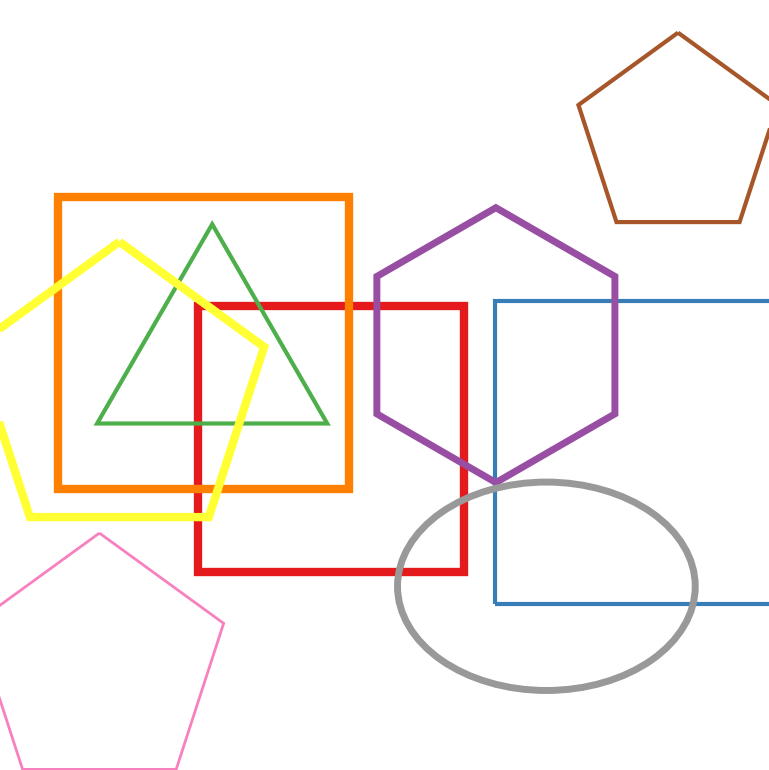[{"shape": "square", "thickness": 3, "radius": 0.86, "center": [0.43, 0.43]}, {"shape": "square", "thickness": 1.5, "radius": 0.98, "center": [0.84, 0.412]}, {"shape": "triangle", "thickness": 1.5, "radius": 0.86, "center": [0.276, 0.536]}, {"shape": "hexagon", "thickness": 2.5, "radius": 0.89, "center": [0.644, 0.552]}, {"shape": "square", "thickness": 3, "radius": 0.95, "center": [0.265, 0.554]}, {"shape": "pentagon", "thickness": 3, "radius": 0.99, "center": [0.155, 0.488]}, {"shape": "pentagon", "thickness": 1.5, "radius": 0.68, "center": [0.881, 0.822]}, {"shape": "pentagon", "thickness": 1, "radius": 0.85, "center": [0.129, 0.138]}, {"shape": "oval", "thickness": 2.5, "radius": 0.97, "center": [0.71, 0.239]}]